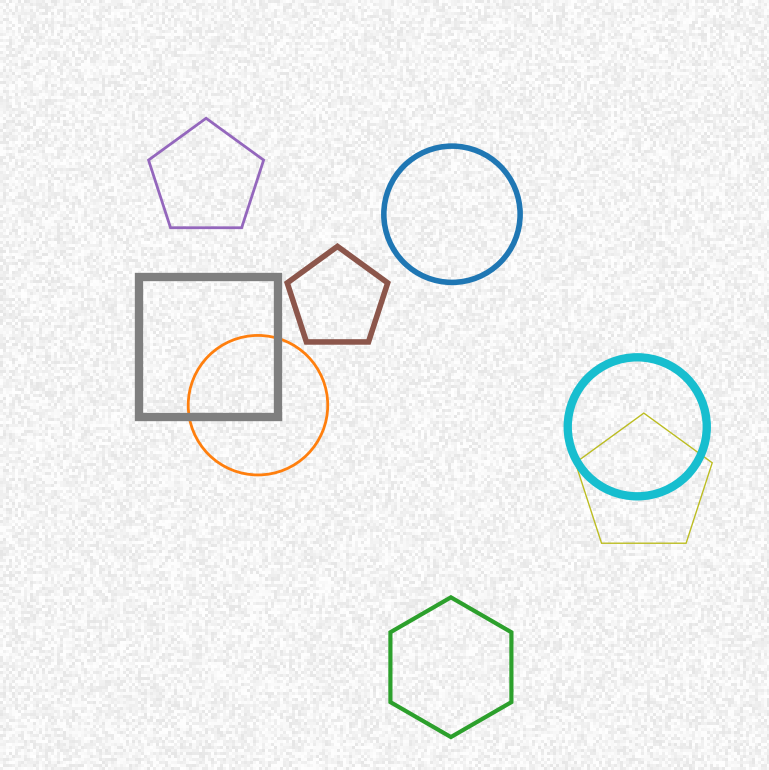[{"shape": "circle", "thickness": 2, "radius": 0.44, "center": [0.587, 0.722]}, {"shape": "circle", "thickness": 1, "radius": 0.45, "center": [0.335, 0.474]}, {"shape": "hexagon", "thickness": 1.5, "radius": 0.45, "center": [0.586, 0.134]}, {"shape": "pentagon", "thickness": 1, "radius": 0.39, "center": [0.268, 0.768]}, {"shape": "pentagon", "thickness": 2, "radius": 0.34, "center": [0.438, 0.611]}, {"shape": "square", "thickness": 3, "radius": 0.45, "center": [0.271, 0.549]}, {"shape": "pentagon", "thickness": 0.5, "radius": 0.47, "center": [0.836, 0.37]}, {"shape": "circle", "thickness": 3, "radius": 0.45, "center": [0.828, 0.446]}]